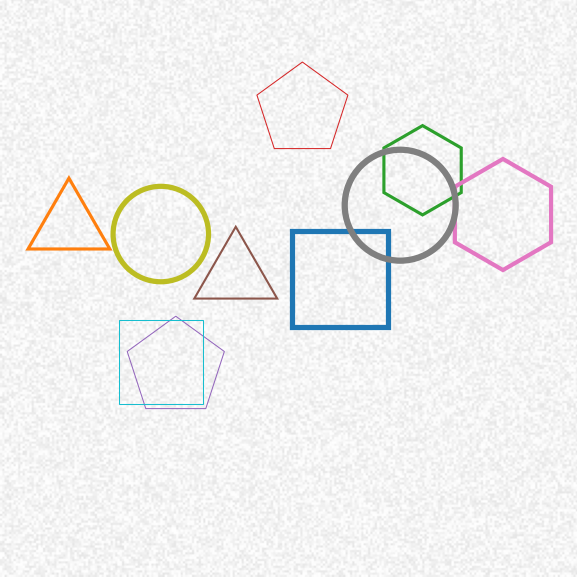[{"shape": "square", "thickness": 2.5, "radius": 0.42, "center": [0.589, 0.516]}, {"shape": "triangle", "thickness": 1.5, "radius": 0.41, "center": [0.119, 0.609]}, {"shape": "hexagon", "thickness": 1.5, "radius": 0.39, "center": [0.732, 0.704]}, {"shape": "pentagon", "thickness": 0.5, "radius": 0.41, "center": [0.524, 0.809]}, {"shape": "pentagon", "thickness": 0.5, "radius": 0.44, "center": [0.304, 0.363]}, {"shape": "triangle", "thickness": 1, "radius": 0.41, "center": [0.408, 0.524]}, {"shape": "hexagon", "thickness": 2, "radius": 0.48, "center": [0.871, 0.628]}, {"shape": "circle", "thickness": 3, "radius": 0.48, "center": [0.693, 0.644]}, {"shape": "circle", "thickness": 2.5, "radius": 0.41, "center": [0.278, 0.594]}, {"shape": "square", "thickness": 0.5, "radius": 0.36, "center": [0.278, 0.373]}]